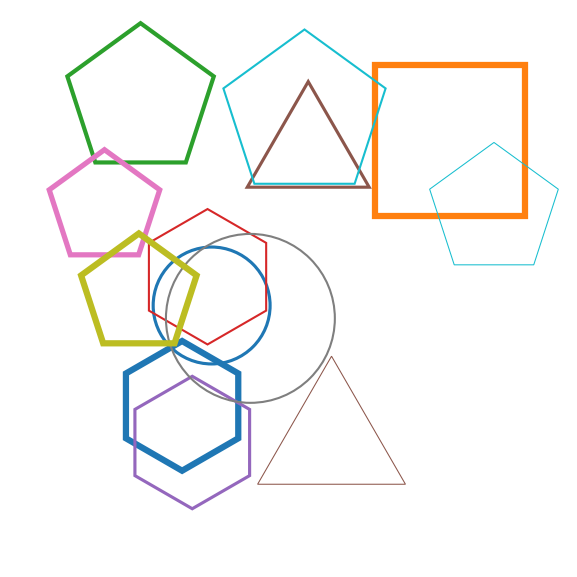[{"shape": "hexagon", "thickness": 3, "radius": 0.56, "center": [0.315, 0.296]}, {"shape": "circle", "thickness": 1.5, "radius": 0.51, "center": [0.366, 0.47]}, {"shape": "square", "thickness": 3, "radius": 0.65, "center": [0.779, 0.756]}, {"shape": "pentagon", "thickness": 2, "radius": 0.67, "center": [0.243, 0.826]}, {"shape": "hexagon", "thickness": 1, "radius": 0.59, "center": [0.359, 0.52]}, {"shape": "hexagon", "thickness": 1.5, "radius": 0.57, "center": [0.333, 0.233]}, {"shape": "triangle", "thickness": 1.5, "radius": 0.61, "center": [0.534, 0.736]}, {"shape": "triangle", "thickness": 0.5, "radius": 0.74, "center": [0.574, 0.235]}, {"shape": "pentagon", "thickness": 2.5, "radius": 0.5, "center": [0.181, 0.639]}, {"shape": "circle", "thickness": 1, "radius": 0.73, "center": [0.434, 0.448]}, {"shape": "pentagon", "thickness": 3, "radius": 0.53, "center": [0.24, 0.49]}, {"shape": "pentagon", "thickness": 0.5, "radius": 0.59, "center": [0.855, 0.635]}, {"shape": "pentagon", "thickness": 1, "radius": 0.74, "center": [0.527, 0.8]}]